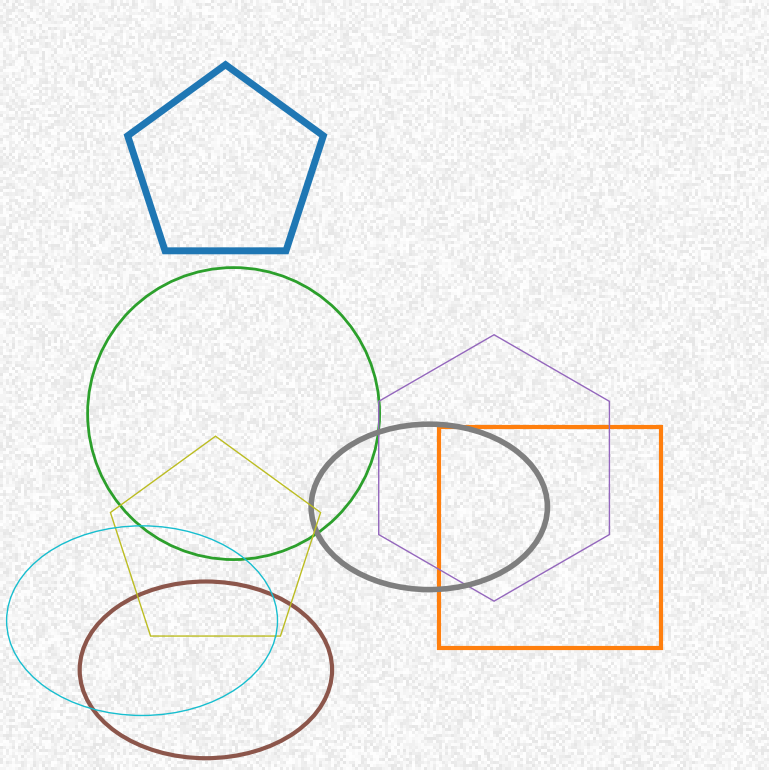[{"shape": "pentagon", "thickness": 2.5, "radius": 0.67, "center": [0.293, 0.782]}, {"shape": "square", "thickness": 1.5, "radius": 0.72, "center": [0.714, 0.302]}, {"shape": "circle", "thickness": 1, "radius": 0.95, "center": [0.303, 0.463]}, {"shape": "hexagon", "thickness": 0.5, "radius": 0.86, "center": [0.642, 0.392]}, {"shape": "oval", "thickness": 1.5, "radius": 0.82, "center": [0.267, 0.13]}, {"shape": "oval", "thickness": 2, "radius": 0.77, "center": [0.558, 0.342]}, {"shape": "pentagon", "thickness": 0.5, "radius": 0.72, "center": [0.28, 0.29]}, {"shape": "oval", "thickness": 0.5, "radius": 0.88, "center": [0.184, 0.194]}]